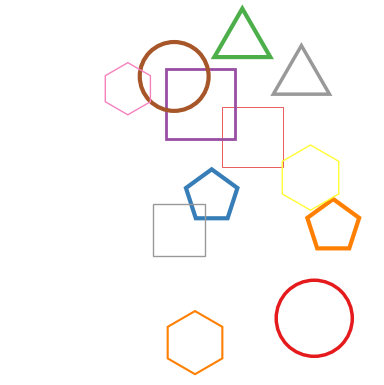[{"shape": "square", "thickness": 0.5, "radius": 0.39, "center": [0.656, 0.644]}, {"shape": "circle", "thickness": 2.5, "radius": 0.49, "center": [0.816, 0.173]}, {"shape": "pentagon", "thickness": 3, "radius": 0.35, "center": [0.55, 0.49]}, {"shape": "triangle", "thickness": 3, "radius": 0.42, "center": [0.629, 0.894]}, {"shape": "square", "thickness": 2, "radius": 0.45, "center": [0.52, 0.73]}, {"shape": "hexagon", "thickness": 1.5, "radius": 0.41, "center": [0.507, 0.11]}, {"shape": "pentagon", "thickness": 3, "radius": 0.35, "center": [0.866, 0.412]}, {"shape": "hexagon", "thickness": 1, "radius": 0.42, "center": [0.807, 0.539]}, {"shape": "circle", "thickness": 3, "radius": 0.45, "center": [0.452, 0.801]}, {"shape": "hexagon", "thickness": 1, "radius": 0.34, "center": [0.332, 0.77]}, {"shape": "square", "thickness": 1, "radius": 0.34, "center": [0.465, 0.402]}, {"shape": "triangle", "thickness": 2.5, "radius": 0.42, "center": [0.783, 0.797]}]